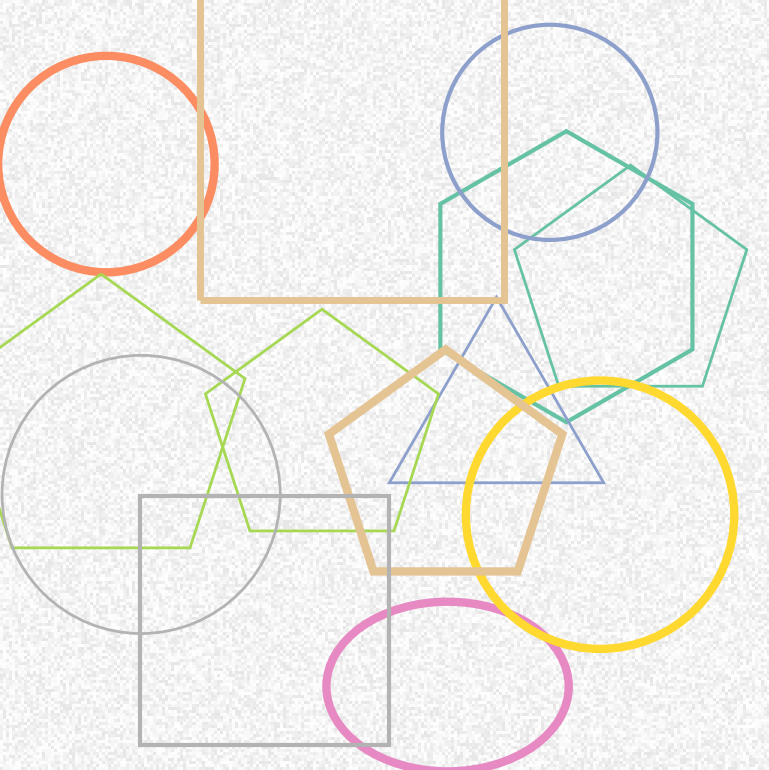[{"shape": "pentagon", "thickness": 1, "radius": 0.79, "center": [0.819, 0.627]}, {"shape": "hexagon", "thickness": 1.5, "radius": 0.94, "center": [0.736, 0.641]}, {"shape": "circle", "thickness": 3, "radius": 0.7, "center": [0.138, 0.787]}, {"shape": "circle", "thickness": 1.5, "radius": 0.7, "center": [0.714, 0.828]}, {"shape": "triangle", "thickness": 1, "radius": 0.8, "center": [0.645, 0.453]}, {"shape": "oval", "thickness": 3, "radius": 0.79, "center": [0.581, 0.108]}, {"shape": "pentagon", "thickness": 1, "radius": 0.98, "center": [0.131, 0.448]}, {"shape": "pentagon", "thickness": 1, "radius": 0.8, "center": [0.418, 0.439]}, {"shape": "circle", "thickness": 3, "radius": 0.87, "center": [0.779, 0.332]}, {"shape": "pentagon", "thickness": 3, "radius": 0.8, "center": [0.579, 0.387]}, {"shape": "square", "thickness": 2.5, "radius": 0.99, "center": [0.457, 0.808]}, {"shape": "circle", "thickness": 1, "radius": 0.9, "center": [0.183, 0.358]}, {"shape": "square", "thickness": 1.5, "radius": 0.81, "center": [0.344, 0.194]}]